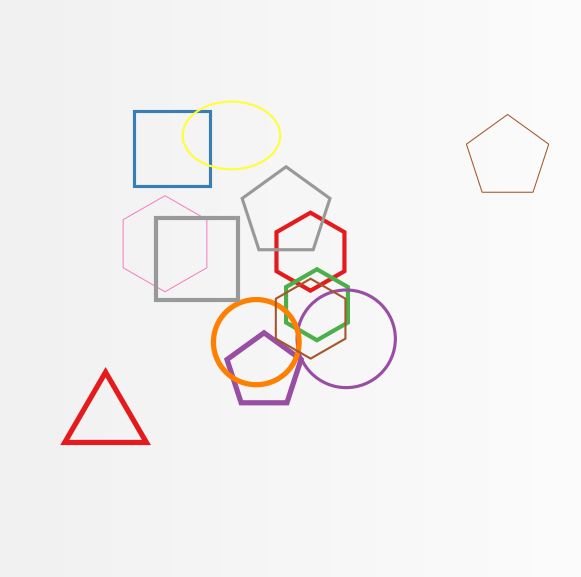[{"shape": "hexagon", "thickness": 2, "radius": 0.34, "center": [0.534, 0.563]}, {"shape": "triangle", "thickness": 2.5, "radius": 0.41, "center": [0.182, 0.274]}, {"shape": "square", "thickness": 1.5, "radius": 0.33, "center": [0.296, 0.742]}, {"shape": "hexagon", "thickness": 2, "radius": 0.31, "center": [0.545, 0.471]}, {"shape": "circle", "thickness": 1.5, "radius": 0.42, "center": [0.596, 0.412]}, {"shape": "pentagon", "thickness": 2.5, "radius": 0.33, "center": [0.454, 0.356]}, {"shape": "circle", "thickness": 2.5, "radius": 0.37, "center": [0.441, 0.407]}, {"shape": "oval", "thickness": 1, "radius": 0.42, "center": [0.398, 0.765]}, {"shape": "hexagon", "thickness": 1, "radius": 0.35, "center": [0.534, 0.447]}, {"shape": "pentagon", "thickness": 0.5, "radius": 0.37, "center": [0.873, 0.726]}, {"shape": "hexagon", "thickness": 0.5, "radius": 0.42, "center": [0.284, 0.577]}, {"shape": "pentagon", "thickness": 1.5, "radius": 0.4, "center": [0.492, 0.631]}, {"shape": "square", "thickness": 2, "radius": 0.35, "center": [0.339, 0.55]}]